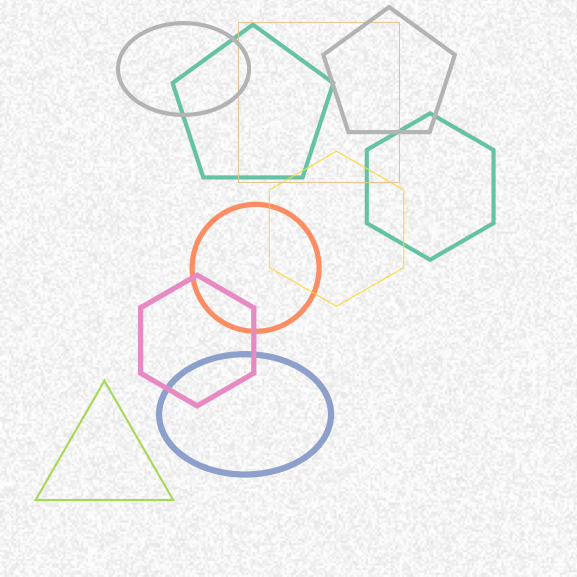[{"shape": "pentagon", "thickness": 2, "radius": 0.73, "center": [0.438, 0.81]}, {"shape": "hexagon", "thickness": 2, "radius": 0.63, "center": [0.745, 0.676]}, {"shape": "circle", "thickness": 2.5, "radius": 0.55, "center": [0.443, 0.535]}, {"shape": "oval", "thickness": 3, "radius": 0.74, "center": [0.424, 0.282]}, {"shape": "hexagon", "thickness": 2.5, "radius": 0.57, "center": [0.341, 0.41]}, {"shape": "triangle", "thickness": 1, "radius": 0.69, "center": [0.181, 0.202]}, {"shape": "hexagon", "thickness": 0.5, "radius": 0.67, "center": [0.583, 0.603]}, {"shape": "square", "thickness": 0.5, "radius": 0.7, "center": [0.552, 0.823]}, {"shape": "oval", "thickness": 2, "radius": 0.57, "center": [0.318, 0.88]}, {"shape": "pentagon", "thickness": 2, "radius": 0.6, "center": [0.674, 0.867]}]